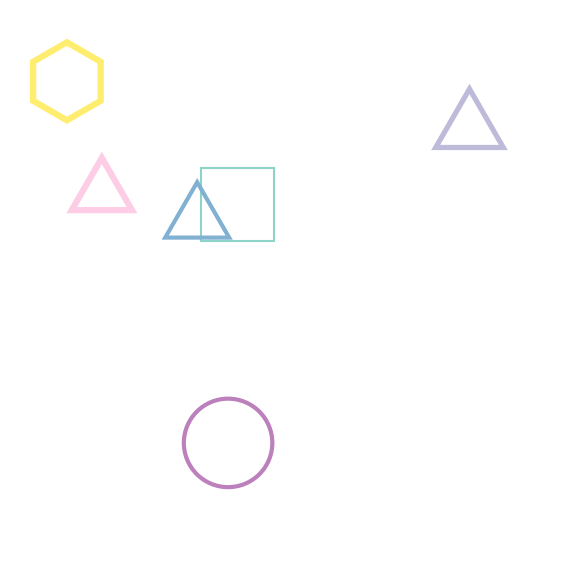[{"shape": "square", "thickness": 1, "radius": 0.32, "center": [0.411, 0.645]}, {"shape": "triangle", "thickness": 2.5, "radius": 0.34, "center": [0.813, 0.778]}, {"shape": "triangle", "thickness": 2, "radius": 0.32, "center": [0.341, 0.62]}, {"shape": "triangle", "thickness": 3, "radius": 0.3, "center": [0.176, 0.665]}, {"shape": "circle", "thickness": 2, "radius": 0.38, "center": [0.395, 0.232]}, {"shape": "hexagon", "thickness": 3, "radius": 0.34, "center": [0.116, 0.858]}]